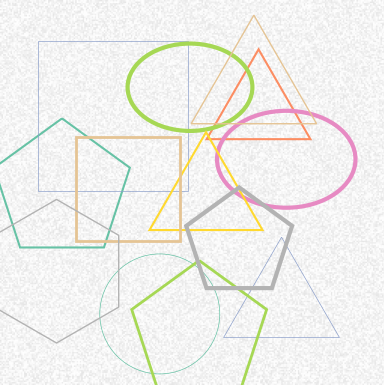[{"shape": "pentagon", "thickness": 1.5, "radius": 0.93, "center": [0.161, 0.507]}, {"shape": "circle", "thickness": 0.5, "radius": 0.78, "center": [0.415, 0.185]}, {"shape": "triangle", "thickness": 1.5, "radius": 0.78, "center": [0.672, 0.716]}, {"shape": "square", "thickness": 0.5, "radius": 0.98, "center": [0.293, 0.699]}, {"shape": "triangle", "thickness": 0.5, "radius": 0.87, "center": [0.731, 0.21]}, {"shape": "oval", "thickness": 3, "radius": 0.9, "center": [0.744, 0.586]}, {"shape": "oval", "thickness": 3, "radius": 0.81, "center": [0.494, 0.773]}, {"shape": "pentagon", "thickness": 2, "radius": 0.92, "center": [0.517, 0.139]}, {"shape": "triangle", "thickness": 1.5, "radius": 0.85, "center": [0.535, 0.487]}, {"shape": "square", "thickness": 2, "radius": 0.68, "center": [0.332, 0.509]}, {"shape": "triangle", "thickness": 1, "radius": 0.94, "center": [0.659, 0.773]}, {"shape": "pentagon", "thickness": 3, "radius": 0.72, "center": [0.621, 0.369]}, {"shape": "hexagon", "thickness": 1, "radius": 0.93, "center": [0.147, 0.296]}]